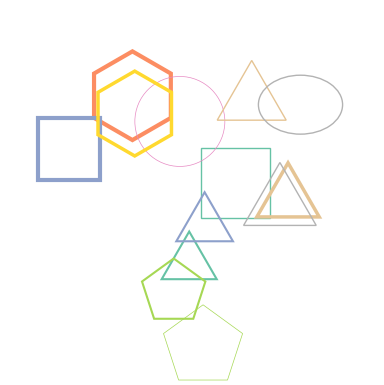[{"shape": "square", "thickness": 1, "radius": 0.45, "center": [0.611, 0.525]}, {"shape": "triangle", "thickness": 1.5, "radius": 0.41, "center": [0.491, 0.316]}, {"shape": "hexagon", "thickness": 3, "radius": 0.58, "center": [0.344, 0.751]}, {"shape": "square", "thickness": 3, "radius": 0.4, "center": [0.179, 0.614]}, {"shape": "triangle", "thickness": 1.5, "radius": 0.42, "center": [0.532, 0.416]}, {"shape": "circle", "thickness": 0.5, "radius": 0.58, "center": [0.467, 0.685]}, {"shape": "pentagon", "thickness": 1.5, "radius": 0.43, "center": [0.451, 0.242]}, {"shape": "pentagon", "thickness": 0.5, "radius": 0.54, "center": [0.527, 0.1]}, {"shape": "hexagon", "thickness": 2.5, "radius": 0.55, "center": [0.35, 0.705]}, {"shape": "triangle", "thickness": 2.5, "radius": 0.47, "center": [0.748, 0.483]}, {"shape": "triangle", "thickness": 1, "radius": 0.52, "center": [0.654, 0.74]}, {"shape": "oval", "thickness": 1, "radius": 0.55, "center": [0.781, 0.728]}, {"shape": "triangle", "thickness": 1, "radius": 0.54, "center": [0.727, 0.469]}]